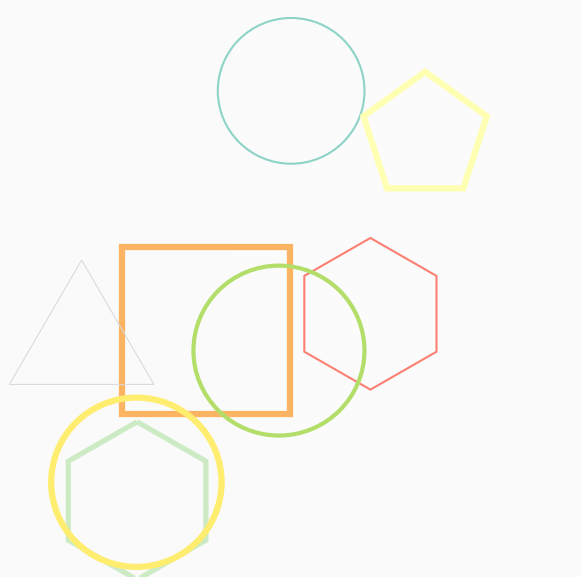[{"shape": "circle", "thickness": 1, "radius": 0.63, "center": [0.501, 0.842]}, {"shape": "pentagon", "thickness": 3, "radius": 0.56, "center": [0.731, 0.763]}, {"shape": "hexagon", "thickness": 1, "radius": 0.66, "center": [0.637, 0.456]}, {"shape": "square", "thickness": 3, "radius": 0.72, "center": [0.355, 0.427]}, {"shape": "circle", "thickness": 2, "radius": 0.74, "center": [0.48, 0.392]}, {"shape": "triangle", "thickness": 0.5, "radius": 0.72, "center": [0.14, 0.405]}, {"shape": "hexagon", "thickness": 2.5, "radius": 0.68, "center": [0.236, 0.132]}, {"shape": "circle", "thickness": 3, "radius": 0.73, "center": [0.235, 0.164]}]